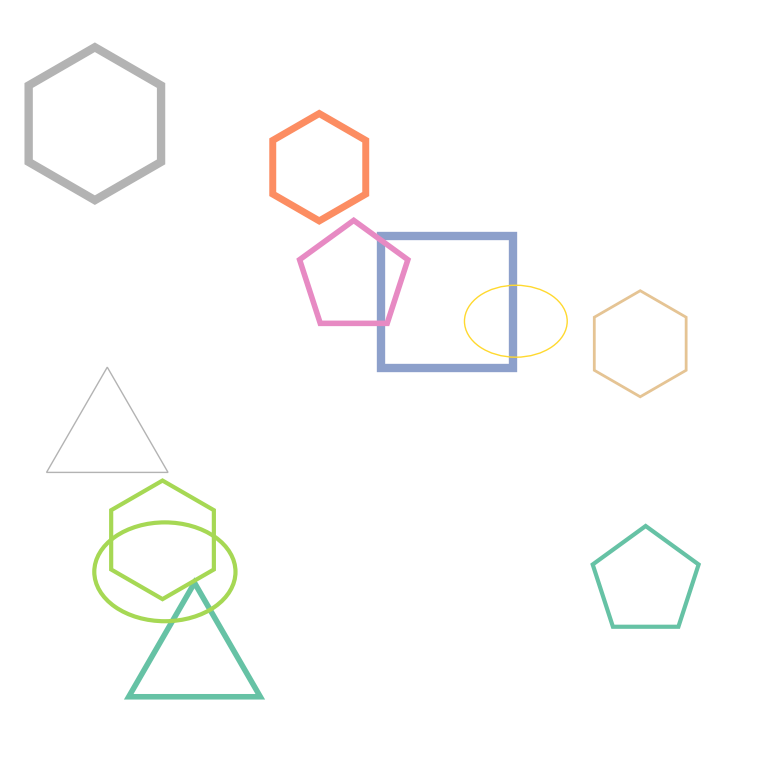[{"shape": "triangle", "thickness": 2, "radius": 0.49, "center": [0.253, 0.144]}, {"shape": "pentagon", "thickness": 1.5, "radius": 0.36, "center": [0.839, 0.245]}, {"shape": "hexagon", "thickness": 2.5, "radius": 0.35, "center": [0.415, 0.783]}, {"shape": "square", "thickness": 3, "radius": 0.43, "center": [0.58, 0.608]}, {"shape": "pentagon", "thickness": 2, "radius": 0.37, "center": [0.459, 0.64]}, {"shape": "oval", "thickness": 1.5, "radius": 0.46, "center": [0.214, 0.257]}, {"shape": "hexagon", "thickness": 1.5, "radius": 0.38, "center": [0.211, 0.299]}, {"shape": "oval", "thickness": 0.5, "radius": 0.33, "center": [0.67, 0.583]}, {"shape": "hexagon", "thickness": 1, "radius": 0.34, "center": [0.831, 0.554]}, {"shape": "hexagon", "thickness": 3, "radius": 0.5, "center": [0.123, 0.839]}, {"shape": "triangle", "thickness": 0.5, "radius": 0.46, "center": [0.139, 0.432]}]